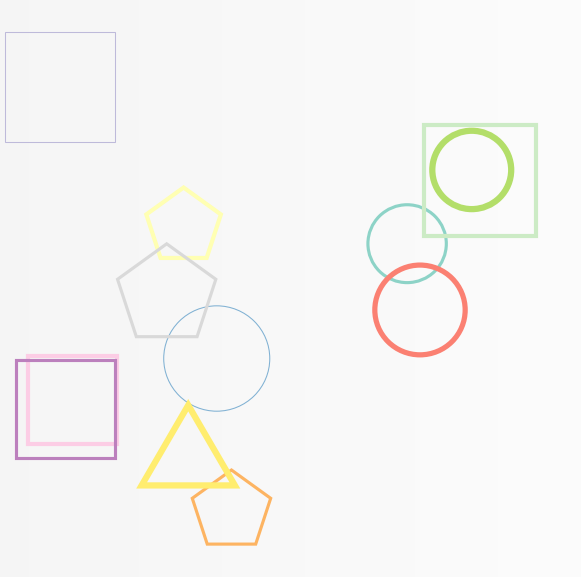[{"shape": "circle", "thickness": 1.5, "radius": 0.34, "center": [0.7, 0.577]}, {"shape": "pentagon", "thickness": 2, "radius": 0.34, "center": [0.316, 0.607]}, {"shape": "square", "thickness": 0.5, "radius": 0.48, "center": [0.103, 0.849]}, {"shape": "circle", "thickness": 2.5, "radius": 0.39, "center": [0.723, 0.462]}, {"shape": "circle", "thickness": 0.5, "radius": 0.46, "center": [0.373, 0.378]}, {"shape": "pentagon", "thickness": 1.5, "radius": 0.35, "center": [0.398, 0.114]}, {"shape": "circle", "thickness": 3, "radius": 0.34, "center": [0.812, 0.705]}, {"shape": "square", "thickness": 2, "radius": 0.38, "center": [0.124, 0.306]}, {"shape": "pentagon", "thickness": 1.5, "radius": 0.44, "center": [0.287, 0.488]}, {"shape": "square", "thickness": 1.5, "radius": 0.43, "center": [0.113, 0.291]}, {"shape": "square", "thickness": 2, "radius": 0.48, "center": [0.826, 0.686]}, {"shape": "triangle", "thickness": 3, "radius": 0.46, "center": [0.324, 0.205]}]